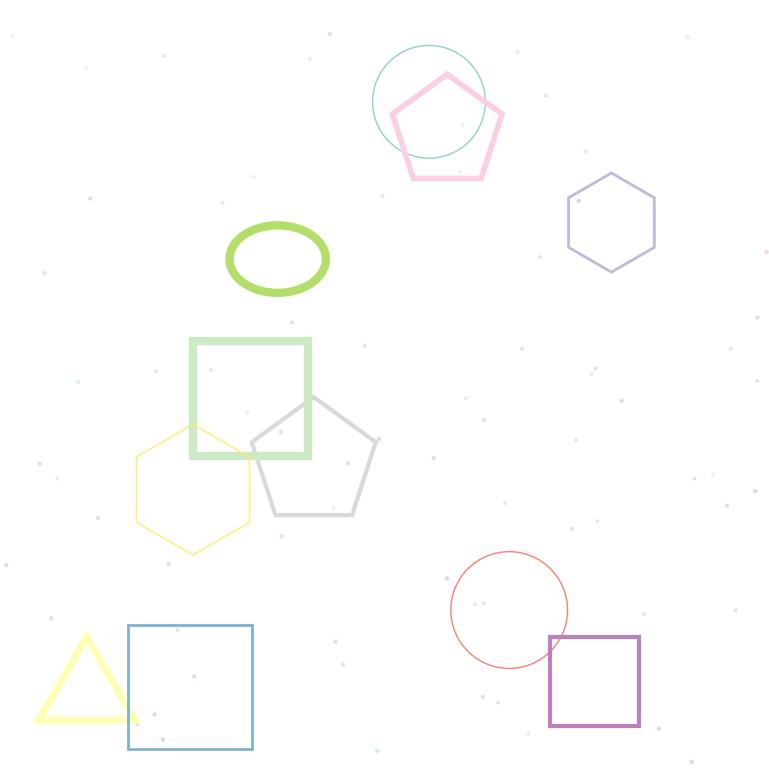[{"shape": "circle", "thickness": 0.5, "radius": 0.37, "center": [0.557, 0.868]}, {"shape": "triangle", "thickness": 2.5, "radius": 0.36, "center": [0.113, 0.101]}, {"shape": "hexagon", "thickness": 1, "radius": 0.32, "center": [0.794, 0.711]}, {"shape": "circle", "thickness": 0.5, "radius": 0.38, "center": [0.661, 0.208]}, {"shape": "square", "thickness": 1, "radius": 0.4, "center": [0.246, 0.108]}, {"shape": "oval", "thickness": 3, "radius": 0.31, "center": [0.361, 0.664]}, {"shape": "pentagon", "thickness": 2, "radius": 0.37, "center": [0.581, 0.829]}, {"shape": "pentagon", "thickness": 1.5, "radius": 0.42, "center": [0.407, 0.4]}, {"shape": "square", "thickness": 1.5, "radius": 0.29, "center": [0.772, 0.115]}, {"shape": "square", "thickness": 3, "radius": 0.38, "center": [0.325, 0.482]}, {"shape": "hexagon", "thickness": 0.5, "radius": 0.42, "center": [0.251, 0.364]}]